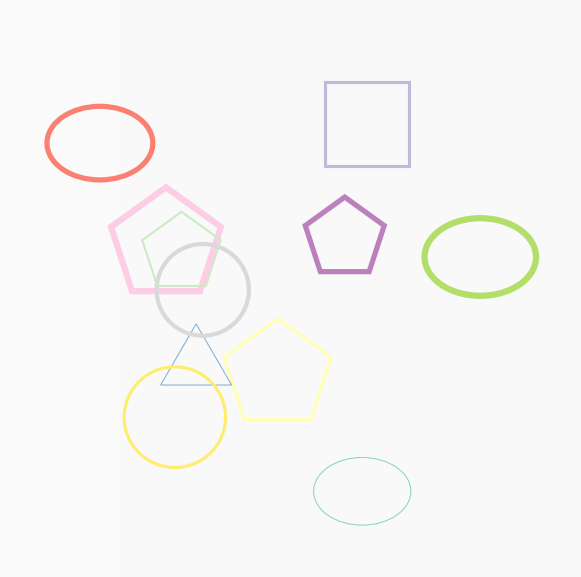[{"shape": "oval", "thickness": 0.5, "radius": 0.42, "center": [0.623, 0.148]}, {"shape": "pentagon", "thickness": 1.5, "radius": 0.48, "center": [0.478, 0.351]}, {"shape": "square", "thickness": 1.5, "radius": 0.36, "center": [0.631, 0.785]}, {"shape": "oval", "thickness": 2.5, "radius": 0.46, "center": [0.172, 0.751]}, {"shape": "triangle", "thickness": 0.5, "radius": 0.35, "center": [0.337, 0.368]}, {"shape": "oval", "thickness": 3, "radius": 0.48, "center": [0.826, 0.554]}, {"shape": "pentagon", "thickness": 3, "radius": 0.5, "center": [0.286, 0.575]}, {"shape": "circle", "thickness": 2, "radius": 0.4, "center": [0.349, 0.497]}, {"shape": "pentagon", "thickness": 2.5, "radius": 0.36, "center": [0.593, 0.586]}, {"shape": "pentagon", "thickness": 1, "radius": 0.36, "center": [0.312, 0.561]}, {"shape": "circle", "thickness": 1.5, "radius": 0.44, "center": [0.301, 0.277]}]